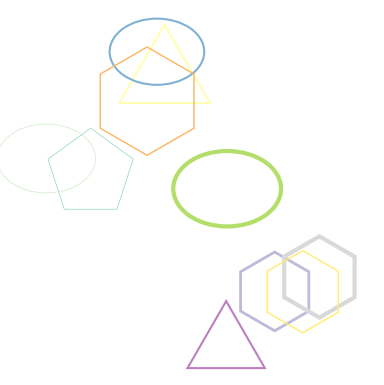[{"shape": "pentagon", "thickness": 0.5, "radius": 0.58, "center": [0.235, 0.551]}, {"shape": "triangle", "thickness": 1.5, "radius": 0.68, "center": [0.427, 0.8]}, {"shape": "hexagon", "thickness": 2, "radius": 0.51, "center": [0.714, 0.243]}, {"shape": "oval", "thickness": 1.5, "radius": 0.61, "center": [0.408, 0.866]}, {"shape": "hexagon", "thickness": 1, "radius": 0.7, "center": [0.382, 0.737]}, {"shape": "oval", "thickness": 3, "radius": 0.7, "center": [0.59, 0.51]}, {"shape": "hexagon", "thickness": 3, "radius": 0.53, "center": [0.83, 0.281]}, {"shape": "triangle", "thickness": 1.5, "radius": 0.58, "center": [0.587, 0.102]}, {"shape": "oval", "thickness": 0.5, "radius": 0.64, "center": [0.12, 0.588]}, {"shape": "hexagon", "thickness": 1, "radius": 0.53, "center": [0.786, 0.242]}]